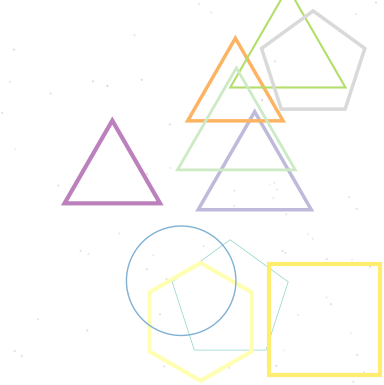[{"shape": "pentagon", "thickness": 0.5, "radius": 0.79, "center": [0.598, 0.219]}, {"shape": "hexagon", "thickness": 3, "radius": 0.77, "center": [0.521, 0.164]}, {"shape": "triangle", "thickness": 2.5, "radius": 0.85, "center": [0.662, 0.54]}, {"shape": "circle", "thickness": 1, "radius": 0.71, "center": [0.471, 0.271]}, {"shape": "triangle", "thickness": 2.5, "radius": 0.72, "center": [0.611, 0.758]}, {"shape": "triangle", "thickness": 1.5, "radius": 0.86, "center": [0.748, 0.859]}, {"shape": "pentagon", "thickness": 2.5, "radius": 0.71, "center": [0.813, 0.831]}, {"shape": "triangle", "thickness": 3, "radius": 0.72, "center": [0.292, 0.544]}, {"shape": "triangle", "thickness": 2, "radius": 0.88, "center": [0.614, 0.647]}, {"shape": "square", "thickness": 3, "radius": 0.72, "center": [0.843, 0.17]}]